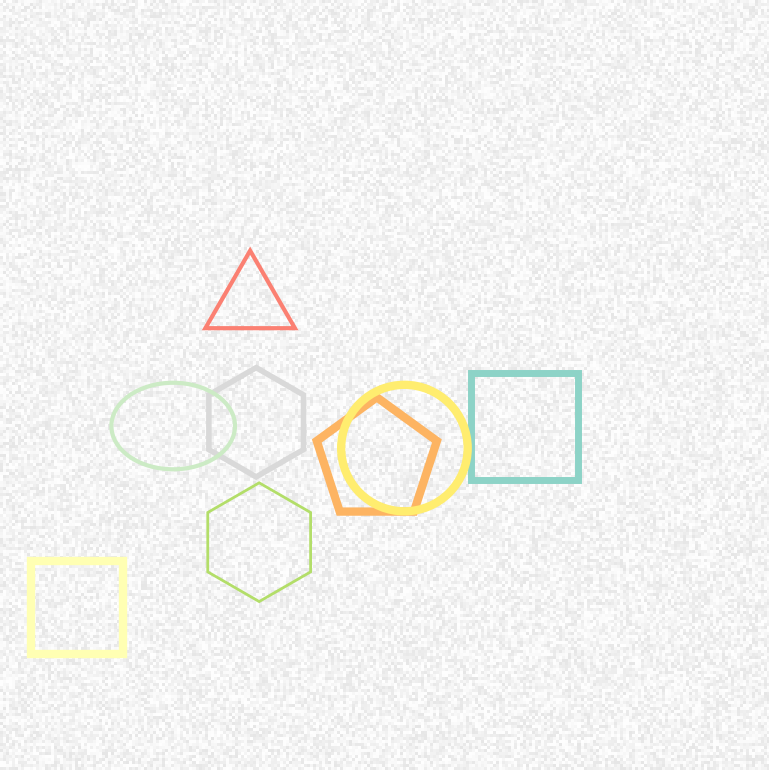[{"shape": "square", "thickness": 2.5, "radius": 0.35, "center": [0.681, 0.446]}, {"shape": "square", "thickness": 3, "radius": 0.3, "center": [0.1, 0.211]}, {"shape": "triangle", "thickness": 1.5, "radius": 0.34, "center": [0.325, 0.607]}, {"shape": "pentagon", "thickness": 3, "radius": 0.41, "center": [0.489, 0.402]}, {"shape": "hexagon", "thickness": 1, "radius": 0.39, "center": [0.337, 0.296]}, {"shape": "hexagon", "thickness": 2, "radius": 0.35, "center": [0.333, 0.452]}, {"shape": "oval", "thickness": 1.5, "radius": 0.4, "center": [0.225, 0.447]}, {"shape": "circle", "thickness": 3, "radius": 0.41, "center": [0.525, 0.418]}]